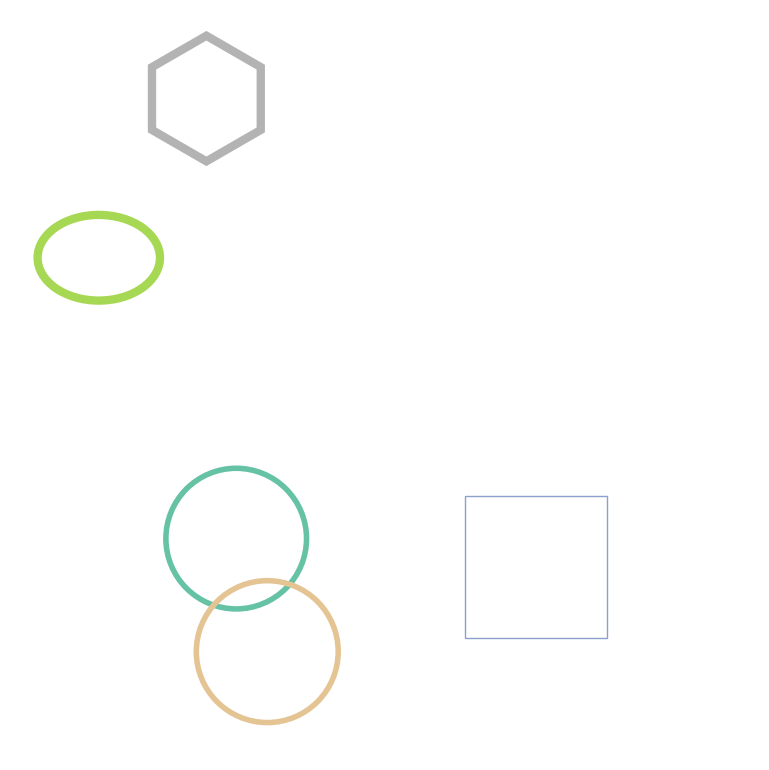[{"shape": "circle", "thickness": 2, "radius": 0.46, "center": [0.307, 0.301]}, {"shape": "square", "thickness": 0.5, "radius": 0.46, "center": [0.696, 0.263]}, {"shape": "oval", "thickness": 3, "radius": 0.4, "center": [0.128, 0.665]}, {"shape": "circle", "thickness": 2, "radius": 0.46, "center": [0.347, 0.154]}, {"shape": "hexagon", "thickness": 3, "radius": 0.41, "center": [0.268, 0.872]}]